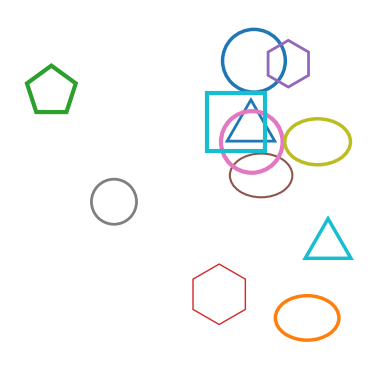[{"shape": "triangle", "thickness": 2, "radius": 0.36, "center": [0.652, 0.669]}, {"shape": "circle", "thickness": 2.5, "radius": 0.41, "center": [0.66, 0.842]}, {"shape": "oval", "thickness": 2.5, "radius": 0.41, "center": [0.798, 0.174]}, {"shape": "pentagon", "thickness": 3, "radius": 0.33, "center": [0.133, 0.763]}, {"shape": "hexagon", "thickness": 1, "radius": 0.39, "center": [0.569, 0.236]}, {"shape": "hexagon", "thickness": 2, "radius": 0.3, "center": [0.749, 0.835]}, {"shape": "oval", "thickness": 1.5, "radius": 0.41, "center": [0.678, 0.544]}, {"shape": "circle", "thickness": 3, "radius": 0.4, "center": [0.654, 0.631]}, {"shape": "circle", "thickness": 2, "radius": 0.29, "center": [0.296, 0.476]}, {"shape": "oval", "thickness": 2.5, "radius": 0.43, "center": [0.825, 0.632]}, {"shape": "square", "thickness": 3, "radius": 0.38, "center": [0.613, 0.683]}, {"shape": "triangle", "thickness": 2.5, "radius": 0.34, "center": [0.852, 0.363]}]